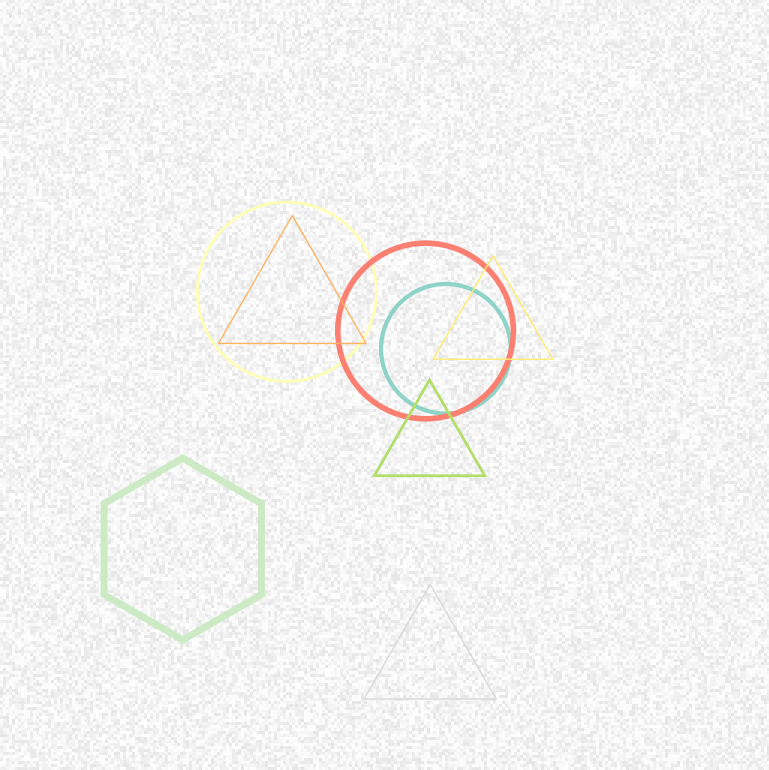[{"shape": "circle", "thickness": 1.5, "radius": 0.42, "center": [0.579, 0.547]}, {"shape": "circle", "thickness": 1, "radius": 0.58, "center": [0.373, 0.621]}, {"shape": "circle", "thickness": 2, "radius": 0.57, "center": [0.553, 0.57]}, {"shape": "triangle", "thickness": 0.5, "radius": 0.55, "center": [0.38, 0.609]}, {"shape": "triangle", "thickness": 1, "radius": 0.41, "center": [0.558, 0.424]}, {"shape": "triangle", "thickness": 0.5, "radius": 0.5, "center": [0.559, 0.142]}, {"shape": "hexagon", "thickness": 2.5, "radius": 0.59, "center": [0.237, 0.287]}, {"shape": "triangle", "thickness": 0.5, "radius": 0.45, "center": [0.64, 0.578]}]